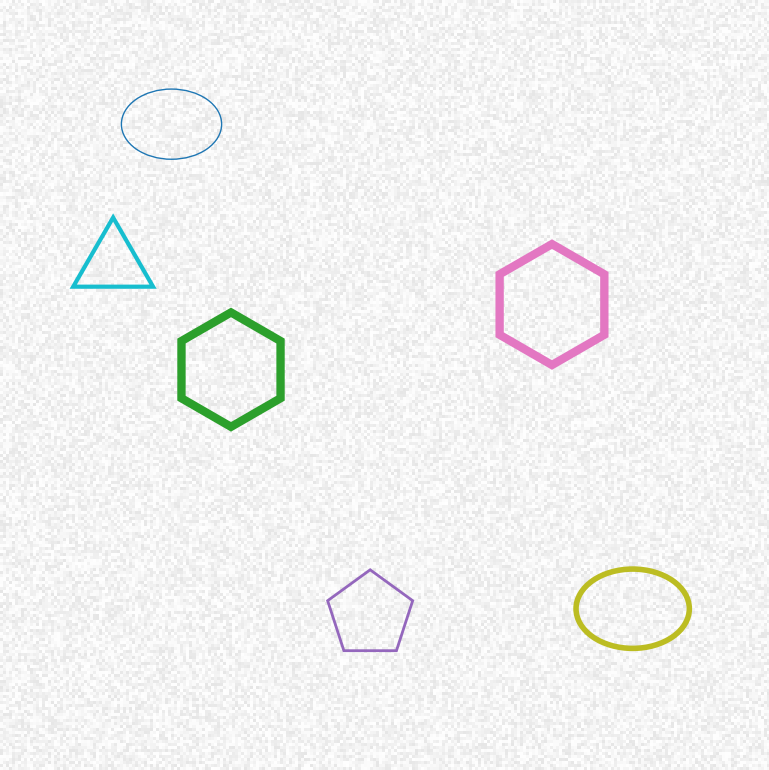[{"shape": "oval", "thickness": 0.5, "radius": 0.33, "center": [0.223, 0.839]}, {"shape": "hexagon", "thickness": 3, "radius": 0.37, "center": [0.3, 0.52]}, {"shape": "pentagon", "thickness": 1, "radius": 0.29, "center": [0.481, 0.202]}, {"shape": "hexagon", "thickness": 3, "radius": 0.39, "center": [0.717, 0.604]}, {"shape": "oval", "thickness": 2, "radius": 0.37, "center": [0.822, 0.209]}, {"shape": "triangle", "thickness": 1.5, "radius": 0.3, "center": [0.147, 0.658]}]